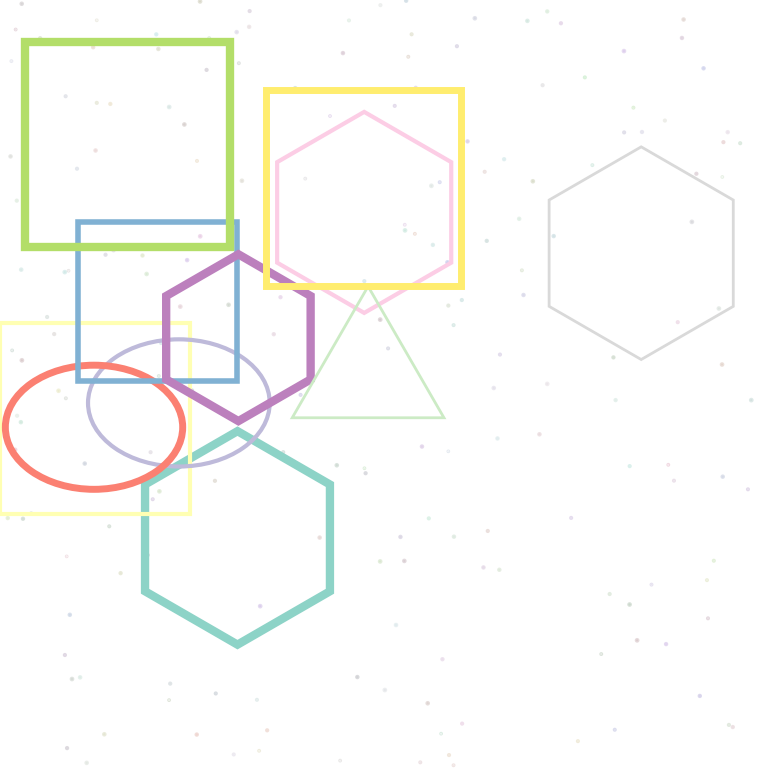[{"shape": "hexagon", "thickness": 3, "radius": 0.69, "center": [0.308, 0.301]}, {"shape": "square", "thickness": 1.5, "radius": 0.62, "center": [0.123, 0.457]}, {"shape": "oval", "thickness": 1.5, "radius": 0.59, "center": [0.232, 0.477]}, {"shape": "oval", "thickness": 2.5, "radius": 0.58, "center": [0.122, 0.445]}, {"shape": "square", "thickness": 2, "radius": 0.52, "center": [0.205, 0.609]}, {"shape": "square", "thickness": 3, "radius": 0.67, "center": [0.166, 0.813]}, {"shape": "hexagon", "thickness": 1.5, "radius": 0.65, "center": [0.473, 0.724]}, {"shape": "hexagon", "thickness": 1, "radius": 0.69, "center": [0.833, 0.671]}, {"shape": "hexagon", "thickness": 3, "radius": 0.54, "center": [0.31, 0.561]}, {"shape": "triangle", "thickness": 1, "radius": 0.57, "center": [0.478, 0.514]}, {"shape": "square", "thickness": 2.5, "radius": 0.64, "center": [0.472, 0.756]}]